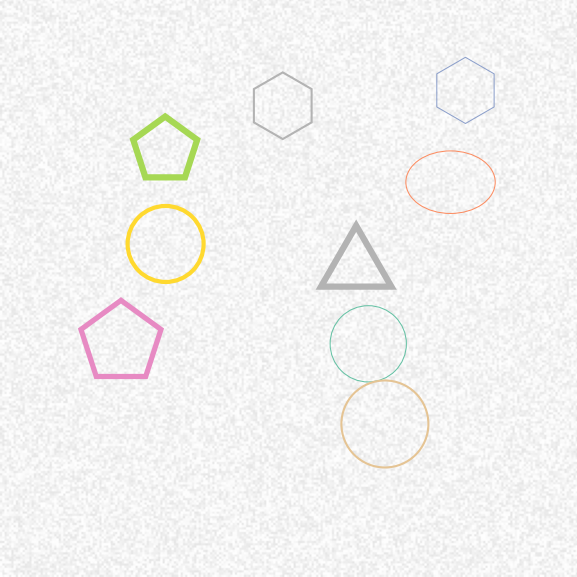[{"shape": "circle", "thickness": 0.5, "radius": 0.33, "center": [0.638, 0.404]}, {"shape": "oval", "thickness": 0.5, "radius": 0.39, "center": [0.78, 0.684]}, {"shape": "hexagon", "thickness": 0.5, "radius": 0.29, "center": [0.806, 0.843]}, {"shape": "pentagon", "thickness": 2.5, "radius": 0.36, "center": [0.209, 0.406]}, {"shape": "pentagon", "thickness": 3, "radius": 0.29, "center": [0.286, 0.739]}, {"shape": "circle", "thickness": 2, "radius": 0.33, "center": [0.287, 0.577]}, {"shape": "circle", "thickness": 1, "radius": 0.38, "center": [0.666, 0.265]}, {"shape": "triangle", "thickness": 3, "radius": 0.35, "center": [0.617, 0.538]}, {"shape": "hexagon", "thickness": 1, "radius": 0.29, "center": [0.49, 0.816]}]